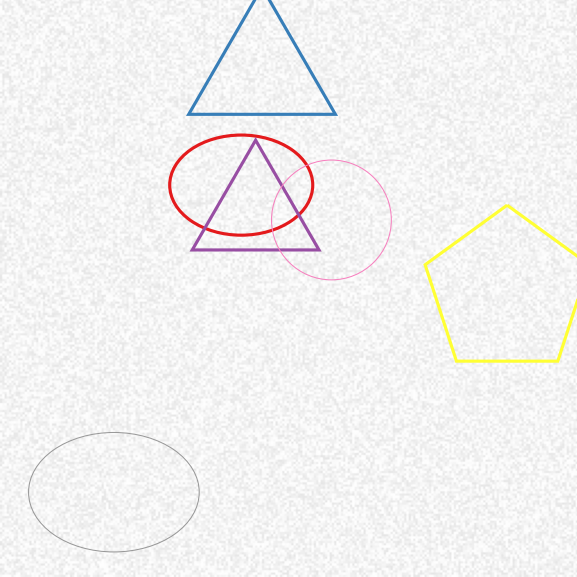[{"shape": "oval", "thickness": 1.5, "radius": 0.62, "center": [0.418, 0.679]}, {"shape": "triangle", "thickness": 1.5, "radius": 0.73, "center": [0.454, 0.874]}, {"shape": "triangle", "thickness": 1.5, "radius": 0.63, "center": [0.443, 0.63]}, {"shape": "pentagon", "thickness": 1.5, "radius": 0.75, "center": [0.878, 0.495]}, {"shape": "circle", "thickness": 0.5, "radius": 0.52, "center": [0.574, 0.618]}, {"shape": "oval", "thickness": 0.5, "radius": 0.74, "center": [0.197, 0.147]}]